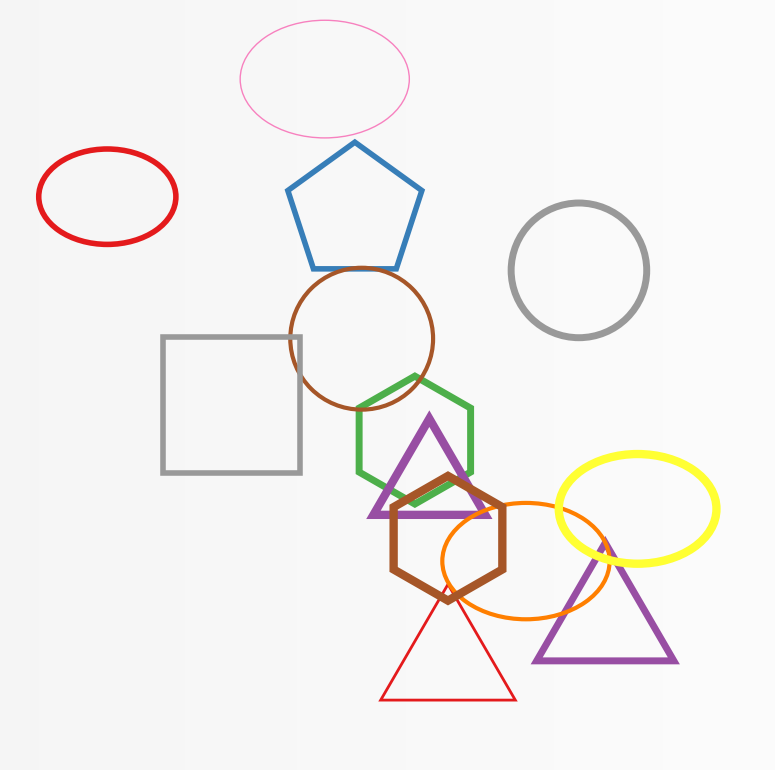[{"shape": "triangle", "thickness": 1, "radius": 0.5, "center": [0.578, 0.141]}, {"shape": "oval", "thickness": 2, "radius": 0.44, "center": [0.138, 0.745]}, {"shape": "pentagon", "thickness": 2, "radius": 0.45, "center": [0.458, 0.724]}, {"shape": "hexagon", "thickness": 2.5, "radius": 0.42, "center": [0.535, 0.428]}, {"shape": "triangle", "thickness": 3, "radius": 0.42, "center": [0.554, 0.373]}, {"shape": "triangle", "thickness": 2.5, "radius": 0.51, "center": [0.781, 0.193]}, {"shape": "oval", "thickness": 1.5, "radius": 0.54, "center": [0.679, 0.271]}, {"shape": "oval", "thickness": 3, "radius": 0.51, "center": [0.823, 0.339]}, {"shape": "hexagon", "thickness": 3, "radius": 0.4, "center": [0.578, 0.301]}, {"shape": "circle", "thickness": 1.5, "radius": 0.46, "center": [0.467, 0.56]}, {"shape": "oval", "thickness": 0.5, "radius": 0.55, "center": [0.419, 0.897]}, {"shape": "square", "thickness": 2, "radius": 0.44, "center": [0.299, 0.474]}, {"shape": "circle", "thickness": 2.5, "radius": 0.44, "center": [0.747, 0.649]}]